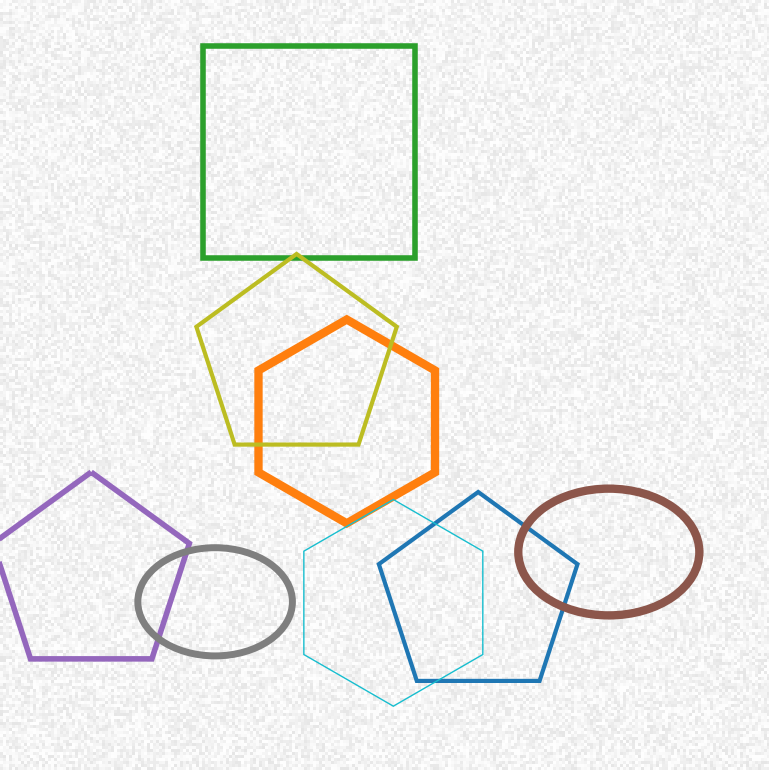[{"shape": "pentagon", "thickness": 1.5, "radius": 0.68, "center": [0.621, 0.225]}, {"shape": "hexagon", "thickness": 3, "radius": 0.66, "center": [0.45, 0.453]}, {"shape": "square", "thickness": 2, "radius": 0.69, "center": [0.402, 0.802]}, {"shape": "pentagon", "thickness": 2, "radius": 0.67, "center": [0.118, 0.253]}, {"shape": "oval", "thickness": 3, "radius": 0.59, "center": [0.791, 0.283]}, {"shape": "oval", "thickness": 2.5, "radius": 0.5, "center": [0.279, 0.218]}, {"shape": "pentagon", "thickness": 1.5, "radius": 0.68, "center": [0.385, 0.533]}, {"shape": "hexagon", "thickness": 0.5, "radius": 0.67, "center": [0.511, 0.217]}]